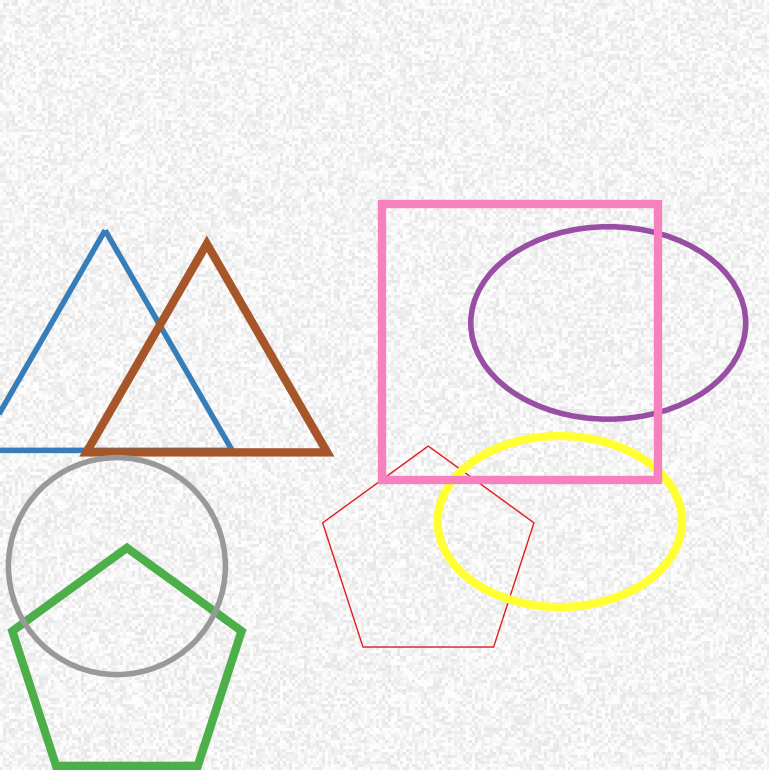[{"shape": "pentagon", "thickness": 0.5, "radius": 0.72, "center": [0.556, 0.276]}, {"shape": "triangle", "thickness": 2, "radius": 0.95, "center": [0.136, 0.51]}, {"shape": "pentagon", "thickness": 3, "radius": 0.78, "center": [0.165, 0.132]}, {"shape": "oval", "thickness": 2, "radius": 0.89, "center": [0.79, 0.581]}, {"shape": "oval", "thickness": 3, "radius": 0.79, "center": [0.727, 0.323]}, {"shape": "triangle", "thickness": 3, "radius": 0.9, "center": [0.269, 0.503]}, {"shape": "square", "thickness": 3, "radius": 0.89, "center": [0.675, 0.556]}, {"shape": "circle", "thickness": 2, "radius": 0.7, "center": [0.152, 0.265]}]